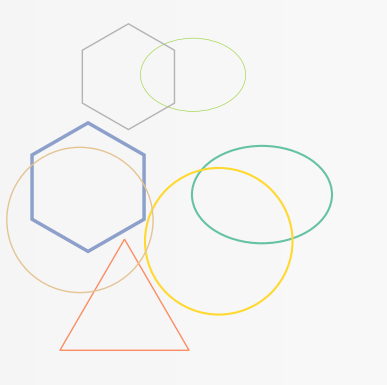[{"shape": "oval", "thickness": 1.5, "radius": 0.9, "center": [0.676, 0.495]}, {"shape": "triangle", "thickness": 1, "radius": 0.96, "center": [0.321, 0.186]}, {"shape": "hexagon", "thickness": 2.5, "radius": 0.83, "center": [0.227, 0.514]}, {"shape": "oval", "thickness": 0.5, "radius": 0.68, "center": [0.498, 0.806]}, {"shape": "circle", "thickness": 1.5, "radius": 0.95, "center": [0.565, 0.373]}, {"shape": "circle", "thickness": 1, "radius": 0.94, "center": [0.206, 0.429]}, {"shape": "hexagon", "thickness": 1, "radius": 0.69, "center": [0.331, 0.801]}]